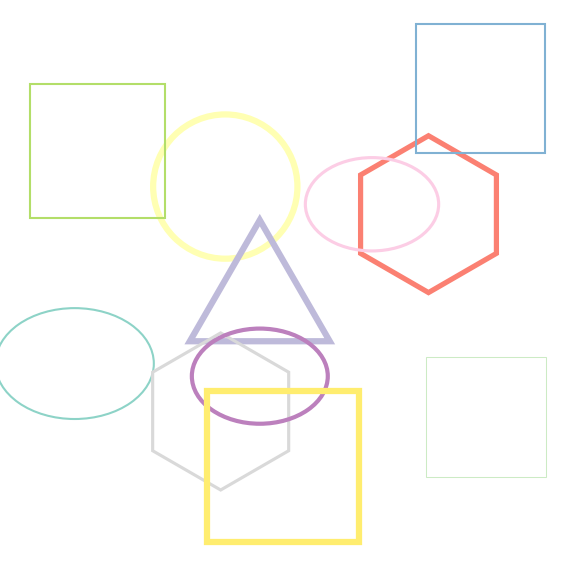[{"shape": "oval", "thickness": 1, "radius": 0.69, "center": [0.129, 0.37]}, {"shape": "circle", "thickness": 3, "radius": 0.62, "center": [0.39, 0.676]}, {"shape": "triangle", "thickness": 3, "radius": 0.7, "center": [0.45, 0.478]}, {"shape": "hexagon", "thickness": 2.5, "radius": 0.68, "center": [0.742, 0.628]}, {"shape": "square", "thickness": 1, "radius": 0.56, "center": [0.831, 0.846]}, {"shape": "square", "thickness": 1, "radius": 0.58, "center": [0.169, 0.737]}, {"shape": "oval", "thickness": 1.5, "radius": 0.58, "center": [0.644, 0.645]}, {"shape": "hexagon", "thickness": 1.5, "radius": 0.68, "center": [0.382, 0.287]}, {"shape": "oval", "thickness": 2, "radius": 0.59, "center": [0.45, 0.348]}, {"shape": "square", "thickness": 0.5, "radius": 0.52, "center": [0.841, 0.278]}, {"shape": "square", "thickness": 3, "radius": 0.65, "center": [0.49, 0.192]}]